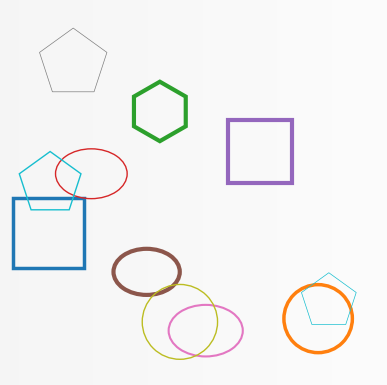[{"shape": "square", "thickness": 2.5, "radius": 0.46, "center": [0.125, 0.396]}, {"shape": "circle", "thickness": 2.5, "radius": 0.44, "center": [0.821, 0.172]}, {"shape": "hexagon", "thickness": 3, "radius": 0.39, "center": [0.413, 0.711]}, {"shape": "oval", "thickness": 1, "radius": 0.46, "center": [0.236, 0.549]}, {"shape": "square", "thickness": 3, "radius": 0.41, "center": [0.672, 0.606]}, {"shape": "oval", "thickness": 3, "radius": 0.43, "center": [0.378, 0.294]}, {"shape": "oval", "thickness": 1.5, "radius": 0.48, "center": [0.531, 0.141]}, {"shape": "pentagon", "thickness": 0.5, "radius": 0.46, "center": [0.189, 0.836]}, {"shape": "circle", "thickness": 1, "radius": 0.49, "center": [0.464, 0.164]}, {"shape": "pentagon", "thickness": 1, "radius": 0.42, "center": [0.129, 0.523]}, {"shape": "pentagon", "thickness": 0.5, "radius": 0.37, "center": [0.849, 0.217]}]